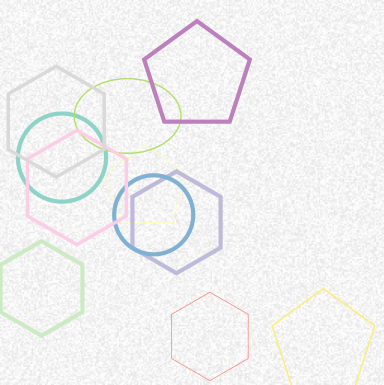[{"shape": "circle", "thickness": 3, "radius": 0.57, "center": [0.161, 0.591]}, {"shape": "pentagon", "thickness": 0.5, "radius": 0.56, "center": [0.379, 0.512]}, {"shape": "hexagon", "thickness": 3, "radius": 0.66, "center": [0.458, 0.423]}, {"shape": "hexagon", "thickness": 0.5, "radius": 0.57, "center": [0.545, 0.126]}, {"shape": "circle", "thickness": 3, "radius": 0.51, "center": [0.399, 0.442]}, {"shape": "oval", "thickness": 1, "radius": 0.69, "center": [0.331, 0.699]}, {"shape": "hexagon", "thickness": 2.5, "radius": 0.74, "center": [0.2, 0.513]}, {"shape": "hexagon", "thickness": 2.5, "radius": 0.72, "center": [0.146, 0.684]}, {"shape": "pentagon", "thickness": 3, "radius": 0.72, "center": [0.512, 0.801]}, {"shape": "hexagon", "thickness": 3, "radius": 0.61, "center": [0.108, 0.251]}, {"shape": "pentagon", "thickness": 1, "radius": 0.7, "center": [0.84, 0.11]}]